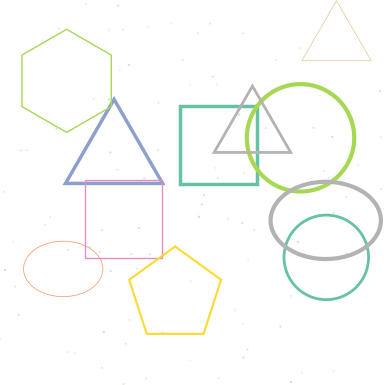[{"shape": "circle", "thickness": 2, "radius": 0.55, "center": [0.848, 0.331]}, {"shape": "square", "thickness": 2.5, "radius": 0.5, "center": [0.568, 0.623]}, {"shape": "oval", "thickness": 0.5, "radius": 0.52, "center": [0.164, 0.301]}, {"shape": "triangle", "thickness": 2.5, "radius": 0.73, "center": [0.296, 0.596]}, {"shape": "square", "thickness": 1, "radius": 0.5, "center": [0.321, 0.43]}, {"shape": "hexagon", "thickness": 1, "radius": 0.67, "center": [0.173, 0.79]}, {"shape": "circle", "thickness": 3, "radius": 0.7, "center": [0.781, 0.642]}, {"shape": "pentagon", "thickness": 1.5, "radius": 0.63, "center": [0.455, 0.234]}, {"shape": "triangle", "thickness": 0.5, "radius": 0.52, "center": [0.874, 0.894]}, {"shape": "triangle", "thickness": 2, "radius": 0.57, "center": [0.656, 0.662]}, {"shape": "oval", "thickness": 3, "radius": 0.72, "center": [0.846, 0.427]}]